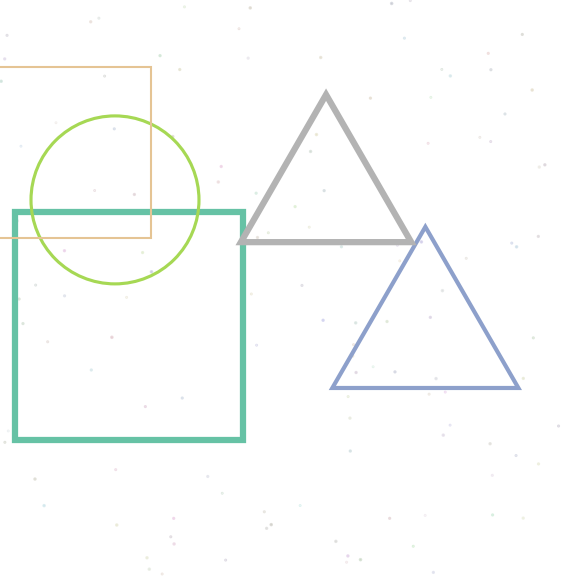[{"shape": "square", "thickness": 3, "radius": 0.99, "center": [0.224, 0.435]}, {"shape": "triangle", "thickness": 2, "radius": 0.93, "center": [0.737, 0.42]}, {"shape": "circle", "thickness": 1.5, "radius": 0.73, "center": [0.199, 0.653]}, {"shape": "square", "thickness": 1, "radius": 0.74, "center": [0.113, 0.735]}, {"shape": "triangle", "thickness": 3, "radius": 0.85, "center": [0.565, 0.665]}]